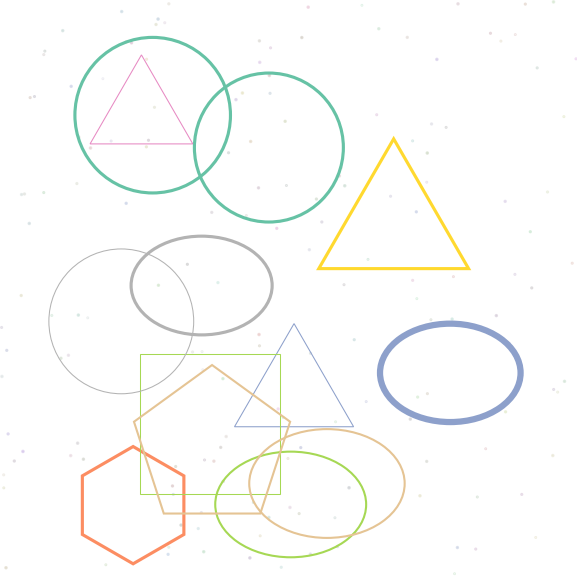[{"shape": "circle", "thickness": 1.5, "radius": 0.64, "center": [0.466, 0.744]}, {"shape": "circle", "thickness": 1.5, "radius": 0.67, "center": [0.264, 0.8]}, {"shape": "hexagon", "thickness": 1.5, "radius": 0.51, "center": [0.231, 0.124]}, {"shape": "oval", "thickness": 3, "radius": 0.61, "center": [0.78, 0.353]}, {"shape": "triangle", "thickness": 0.5, "radius": 0.6, "center": [0.509, 0.32]}, {"shape": "triangle", "thickness": 0.5, "radius": 0.51, "center": [0.245, 0.801]}, {"shape": "oval", "thickness": 1, "radius": 0.65, "center": [0.503, 0.126]}, {"shape": "square", "thickness": 0.5, "radius": 0.6, "center": [0.363, 0.265]}, {"shape": "triangle", "thickness": 1.5, "radius": 0.75, "center": [0.682, 0.609]}, {"shape": "oval", "thickness": 1, "radius": 0.67, "center": [0.566, 0.162]}, {"shape": "pentagon", "thickness": 1, "radius": 0.71, "center": [0.367, 0.225]}, {"shape": "oval", "thickness": 1.5, "radius": 0.61, "center": [0.349, 0.505]}, {"shape": "circle", "thickness": 0.5, "radius": 0.63, "center": [0.21, 0.443]}]